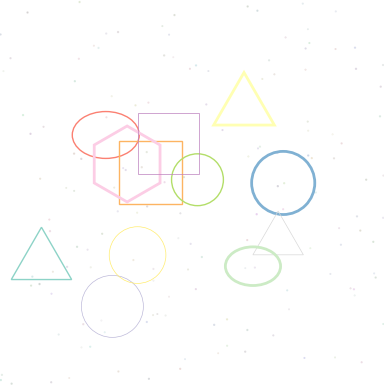[{"shape": "triangle", "thickness": 1, "radius": 0.45, "center": [0.108, 0.319]}, {"shape": "triangle", "thickness": 2, "radius": 0.46, "center": [0.634, 0.721]}, {"shape": "circle", "thickness": 0.5, "radius": 0.4, "center": [0.292, 0.204]}, {"shape": "oval", "thickness": 1, "radius": 0.43, "center": [0.275, 0.649]}, {"shape": "circle", "thickness": 2, "radius": 0.41, "center": [0.736, 0.525]}, {"shape": "square", "thickness": 1, "radius": 0.41, "center": [0.391, 0.552]}, {"shape": "circle", "thickness": 1, "radius": 0.34, "center": [0.513, 0.533]}, {"shape": "hexagon", "thickness": 2, "radius": 0.49, "center": [0.33, 0.574]}, {"shape": "triangle", "thickness": 0.5, "radius": 0.38, "center": [0.722, 0.376]}, {"shape": "square", "thickness": 0.5, "radius": 0.4, "center": [0.437, 0.627]}, {"shape": "oval", "thickness": 2, "radius": 0.36, "center": [0.657, 0.309]}, {"shape": "circle", "thickness": 0.5, "radius": 0.37, "center": [0.357, 0.338]}]